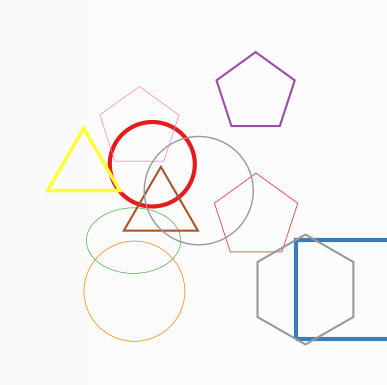[{"shape": "pentagon", "thickness": 0.5, "radius": 0.57, "center": [0.661, 0.437]}, {"shape": "circle", "thickness": 3, "radius": 0.55, "center": [0.393, 0.573]}, {"shape": "square", "thickness": 3, "radius": 0.64, "center": [0.893, 0.247]}, {"shape": "oval", "thickness": 0.5, "radius": 0.61, "center": [0.345, 0.375]}, {"shape": "pentagon", "thickness": 1.5, "radius": 0.53, "center": [0.66, 0.758]}, {"shape": "circle", "thickness": 0.5, "radius": 0.65, "center": [0.347, 0.244]}, {"shape": "triangle", "thickness": 2.5, "radius": 0.54, "center": [0.216, 0.559]}, {"shape": "triangle", "thickness": 1.5, "radius": 0.55, "center": [0.415, 0.456]}, {"shape": "pentagon", "thickness": 0.5, "radius": 0.54, "center": [0.36, 0.668]}, {"shape": "hexagon", "thickness": 1.5, "radius": 0.71, "center": [0.788, 0.248]}, {"shape": "circle", "thickness": 1, "radius": 0.7, "center": [0.513, 0.505]}]